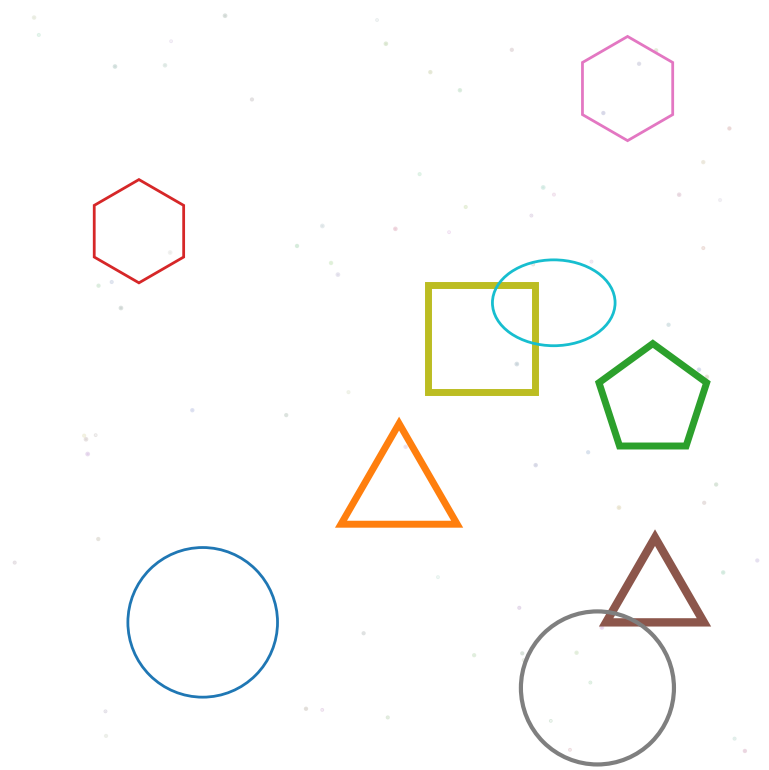[{"shape": "circle", "thickness": 1, "radius": 0.49, "center": [0.263, 0.192]}, {"shape": "triangle", "thickness": 2.5, "radius": 0.44, "center": [0.518, 0.363]}, {"shape": "pentagon", "thickness": 2.5, "radius": 0.37, "center": [0.848, 0.48]}, {"shape": "hexagon", "thickness": 1, "radius": 0.34, "center": [0.18, 0.7]}, {"shape": "triangle", "thickness": 3, "radius": 0.37, "center": [0.851, 0.228]}, {"shape": "hexagon", "thickness": 1, "radius": 0.34, "center": [0.815, 0.885]}, {"shape": "circle", "thickness": 1.5, "radius": 0.5, "center": [0.776, 0.107]}, {"shape": "square", "thickness": 2.5, "radius": 0.35, "center": [0.626, 0.56]}, {"shape": "oval", "thickness": 1, "radius": 0.4, "center": [0.719, 0.607]}]